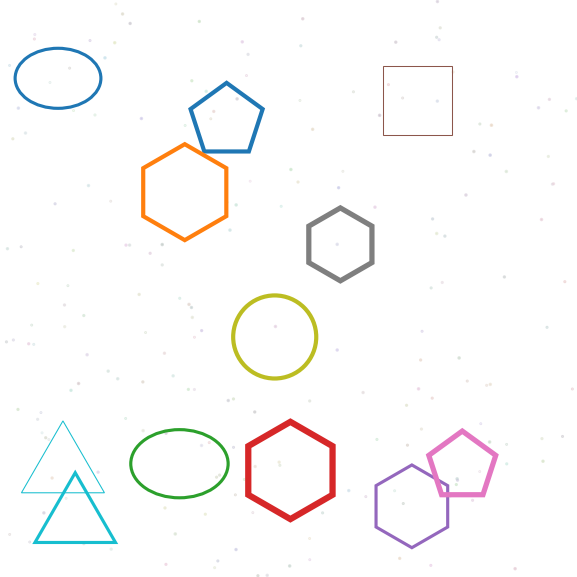[{"shape": "oval", "thickness": 1.5, "radius": 0.37, "center": [0.1, 0.864]}, {"shape": "pentagon", "thickness": 2, "radius": 0.33, "center": [0.392, 0.79]}, {"shape": "hexagon", "thickness": 2, "radius": 0.42, "center": [0.32, 0.666]}, {"shape": "oval", "thickness": 1.5, "radius": 0.42, "center": [0.311, 0.196]}, {"shape": "hexagon", "thickness": 3, "radius": 0.42, "center": [0.503, 0.184]}, {"shape": "hexagon", "thickness": 1.5, "radius": 0.36, "center": [0.713, 0.122]}, {"shape": "square", "thickness": 0.5, "radius": 0.3, "center": [0.723, 0.825]}, {"shape": "pentagon", "thickness": 2.5, "radius": 0.3, "center": [0.8, 0.192]}, {"shape": "hexagon", "thickness": 2.5, "radius": 0.32, "center": [0.589, 0.576]}, {"shape": "circle", "thickness": 2, "radius": 0.36, "center": [0.476, 0.416]}, {"shape": "triangle", "thickness": 0.5, "radius": 0.41, "center": [0.109, 0.187]}, {"shape": "triangle", "thickness": 1.5, "radius": 0.4, "center": [0.13, 0.1]}]